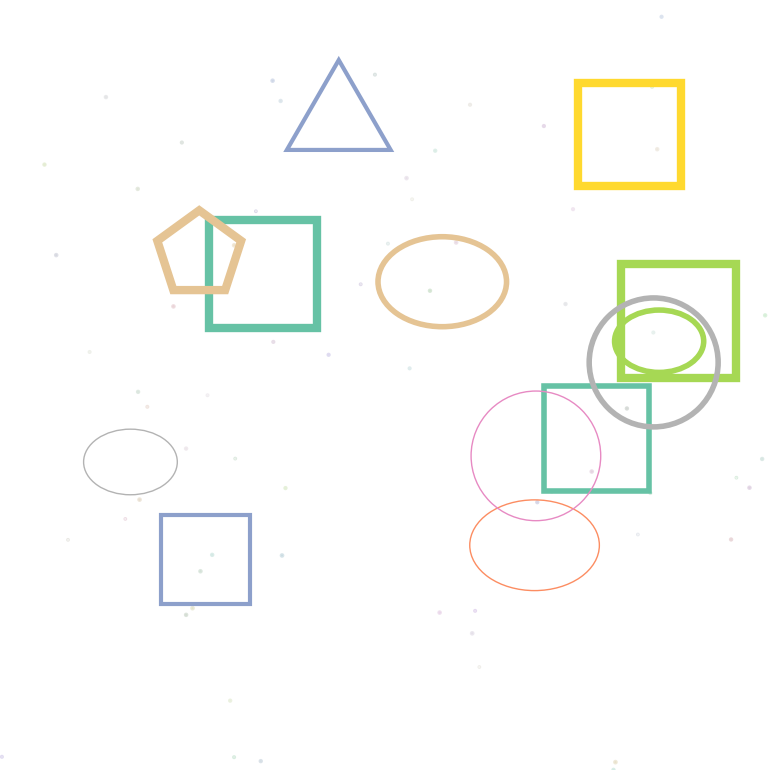[{"shape": "square", "thickness": 2, "radius": 0.34, "center": [0.775, 0.431]}, {"shape": "square", "thickness": 3, "radius": 0.35, "center": [0.341, 0.645]}, {"shape": "oval", "thickness": 0.5, "radius": 0.42, "center": [0.694, 0.292]}, {"shape": "triangle", "thickness": 1.5, "radius": 0.39, "center": [0.44, 0.844]}, {"shape": "square", "thickness": 1.5, "radius": 0.29, "center": [0.267, 0.273]}, {"shape": "circle", "thickness": 0.5, "radius": 0.42, "center": [0.696, 0.408]}, {"shape": "oval", "thickness": 2, "radius": 0.29, "center": [0.856, 0.557]}, {"shape": "square", "thickness": 3, "radius": 0.37, "center": [0.881, 0.583]}, {"shape": "square", "thickness": 3, "radius": 0.33, "center": [0.817, 0.825]}, {"shape": "oval", "thickness": 2, "radius": 0.42, "center": [0.574, 0.634]}, {"shape": "pentagon", "thickness": 3, "radius": 0.29, "center": [0.259, 0.67]}, {"shape": "oval", "thickness": 0.5, "radius": 0.3, "center": [0.169, 0.4]}, {"shape": "circle", "thickness": 2, "radius": 0.42, "center": [0.849, 0.529]}]